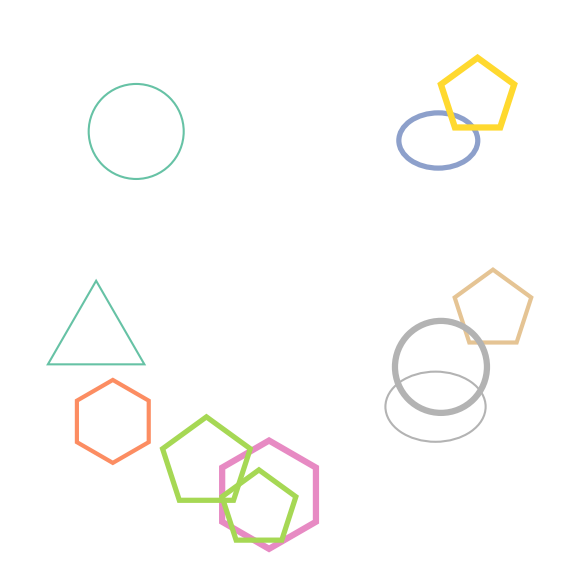[{"shape": "circle", "thickness": 1, "radius": 0.41, "center": [0.236, 0.771]}, {"shape": "triangle", "thickness": 1, "radius": 0.48, "center": [0.166, 0.416]}, {"shape": "hexagon", "thickness": 2, "radius": 0.36, "center": [0.195, 0.269]}, {"shape": "oval", "thickness": 2.5, "radius": 0.34, "center": [0.759, 0.756]}, {"shape": "hexagon", "thickness": 3, "radius": 0.47, "center": [0.466, 0.143]}, {"shape": "pentagon", "thickness": 2.5, "radius": 0.4, "center": [0.357, 0.197]}, {"shape": "pentagon", "thickness": 2.5, "radius": 0.34, "center": [0.448, 0.118]}, {"shape": "pentagon", "thickness": 3, "radius": 0.33, "center": [0.827, 0.832]}, {"shape": "pentagon", "thickness": 2, "radius": 0.35, "center": [0.854, 0.462]}, {"shape": "circle", "thickness": 3, "radius": 0.4, "center": [0.764, 0.364]}, {"shape": "oval", "thickness": 1, "radius": 0.43, "center": [0.754, 0.295]}]